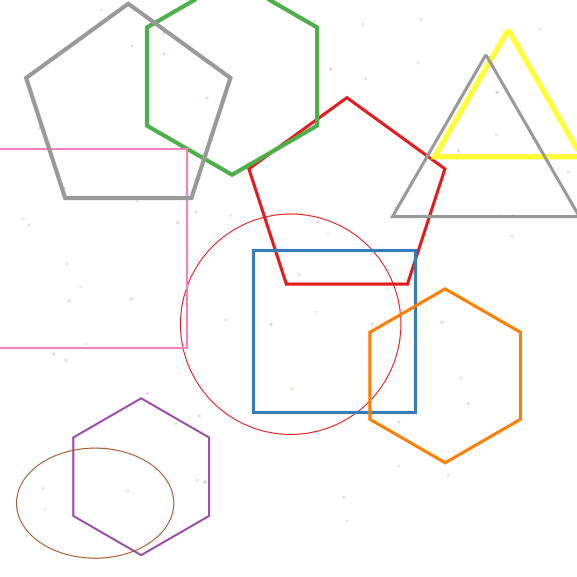[{"shape": "circle", "thickness": 0.5, "radius": 0.95, "center": [0.503, 0.438]}, {"shape": "pentagon", "thickness": 1.5, "radius": 0.89, "center": [0.601, 0.652]}, {"shape": "square", "thickness": 1.5, "radius": 0.7, "center": [0.578, 0.426]}, {"shape": "hexagon", "thickness": 2, "radius": 0.85, "center": [0.402, 0.867]}, {"shape": "hexagon", "thickness": 1, "radius": 0.68, "center": [0.244, 0.174]}, {"shape": "hexagon", "thickness": 1.5, "radius": 0.75, "center": [0.771, 0.348]}, {"shape": "triangle", "thickness": 2.5, "radius": 0.73, "center": [0.88, 0.801]}, {"shape": "oval", "thickness": 0.5, "radius": 0.68, "center": [0.165, 0.128]}, {"shape": "square", "thickness": 1, "radius": 0.86, "center": [0.151, 0.569]}, {"shape": "triangle", "thickness": 1.5, "radius": 0.93, "center": [0.841, 0.718]}, {"shape": "pentagon", "thickness": 2, "radius": 0.93, "center": [0.222, 0.807]}]